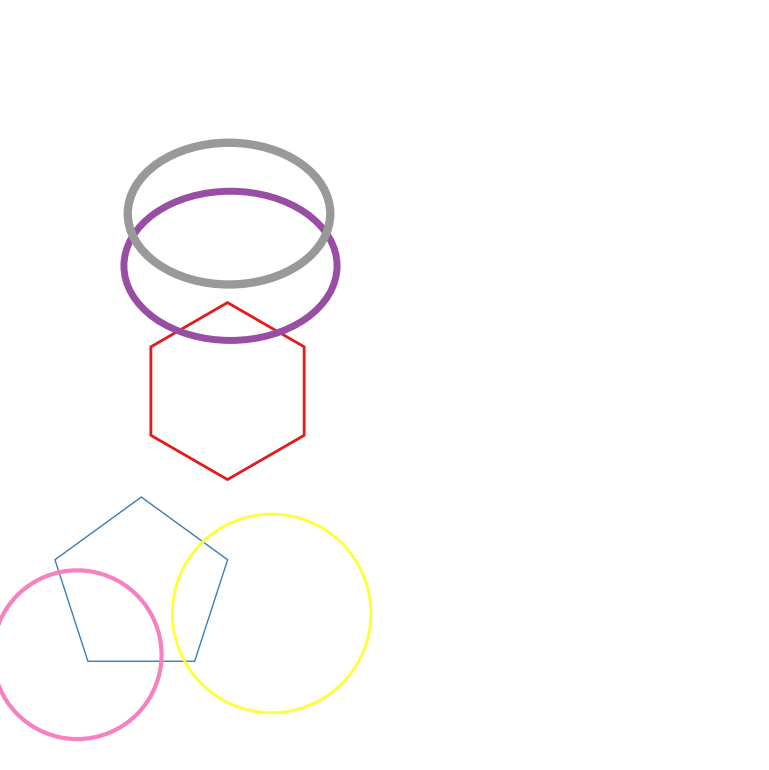[{"shape": "hexagon", "thickness": 1, "radius": 0.57, "center": [0.295, 0.492]}, {"shape": "pentagon", "thickness": 0.5, "radius": 0.59, "center": [0.183, 0.237]}, {"shape": "oval", "thickness": 2.5, "radius": 0.69, "center": [0.299, 0.655]}, {"shape": "circle", "thickness": 1, "radius": 0.64, "center": [0.353, 0.203]}, {"shape": "circle", "thickness": 1.5, "radius": 0.55, "center": [0.1, 0.15]}, {"shape": "oval", "thickness": 3, "radius": 0.66, "center": [0.297, 0.723]}]